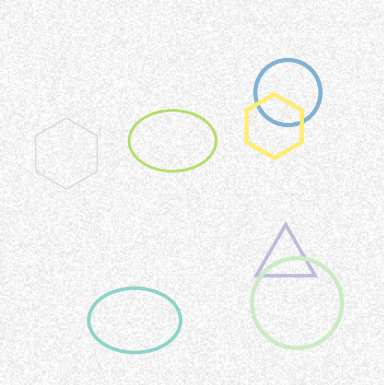[{"shape": "oval", "thickness": 2.5, "radius": 0.6, "center": [0.35, 0.168]}, {"shape": "triangle", "thickness": 2.5, "radius": 0.44, "center": [0.742, 0.328]}, {"shape": "circle", "thickness": 3, "radius": 0.42, "center": [0.748, 0.76]}, {"shape": "oval", "thickness": 2, "radius": 0.56, "center": [0.448, 0.634]}, {"shape": "hexagon", "thickness": 1, "radius": 0.46, "center": [0.173, 0.601]}, {"shape": "circle", "thickness": 3, "radius": 0.58, "center": [0.771, 0.213]}, {"shape": "hexagon", "thickness": 3, "radius": 0.41, "center": [0.712, 0.672]}]